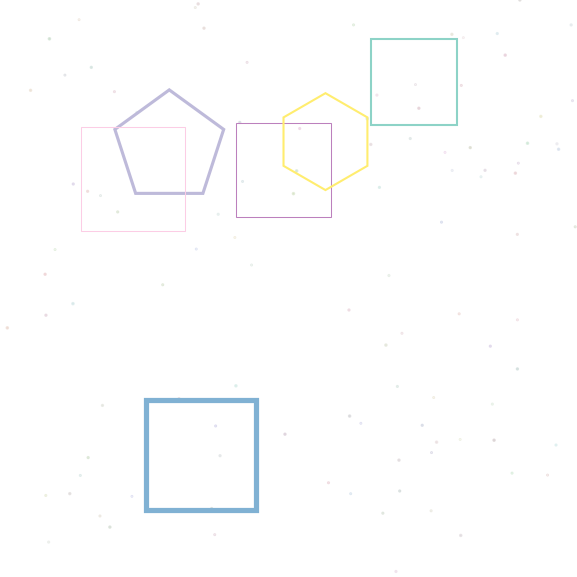[{"shape": "square", "thickness": 1, "radius": 0.37, "center": [0.716, 0.856]}, {"shape": "pentagon", "thickness": 1.5, "radius": 0.5, "center": [0.293, 0.744]}, {"shape": "square", "thickness": 2.5, "radius": 0.48, "center": [0.348, 0.212]}, {"shape": "square", "thickness": 0.5, "radius": 0.45, "center": [0.231, 0.689]}, {"shape": "square", "thickness": 0.5, "radius": 0.41, "center": [0.491, 0.704]}, {"shape": "hexagon", "thickness": 1, "radius": 0.42, "center": [0.564, 0.754]}]